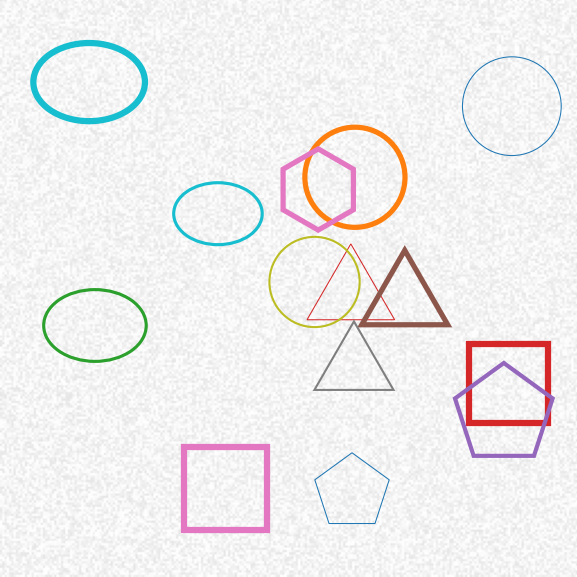[{"shape": "circle", "thickness": 0.5, "radius": 0.43, "center": [0.886, 0.815]}, {"shape": "pentagon", "thickness": 0.5, "radius": 0.34, "center": [0.61, 0.147]}, {"shape": "circle", "thickness": 2.5, "radius": 0.43, "center": [0.615, 0.692]}, {"shape": "oval", "thickness": 1.5, "radius": 0.44, "center": [0.164, 0.436]}, {"shape": "square", "thickness": 3, "radius": 0.34, "center": [0.88, 0.335]}, {"shape": "triangle", "thickness": 0.5, "radius": 0.44, "center": [0.607, 0.489]}, {"shape": "pentagon", "thickness": 2, "radius": 0.44, "center": [0.872, 0.282]}, {"shape": "triangle", "thickness": 2.5, "radius": 0.43, "center": [0.701, 0.48]}, {"shape": "square", "thickness": 3, "radius": 0.36, "center": [0.391, 0.153]}, {"shape": "hexagon", "thickness": 2.5, "radius": 0.35, "center": [0.551, 0.671]}, {"shape": "triangle", "thickness": 1, "radius": 0.4, "center": [0.613, 0.363]}, {"shape": "circle", "thickness": 1, "radius": 0.39, "center": [0.545, 0.511]}, {"shape": "oval", "thickness": 1.5, "radius": 0.38, "center": [0.377, 0.629]}, {"shape": "oval", "thickness": 3, "radius": 0.48, "center": [0.154, 0.857]}]